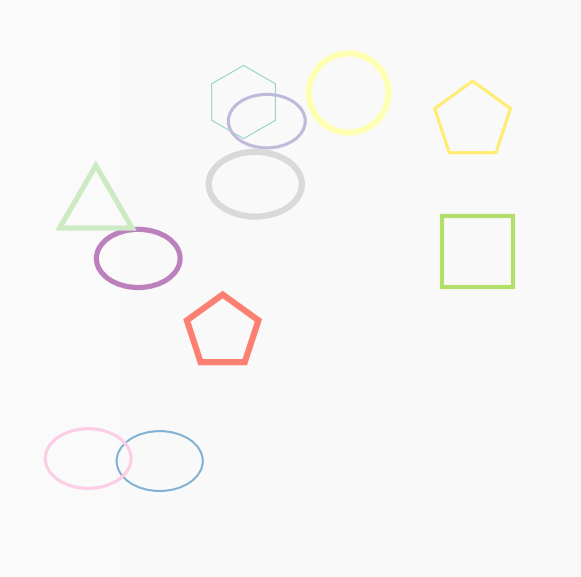[{"shape": "hexagon", "thickness": 0.5, "radius": 0.32, "center": [0.419, 0.822]}, {"shape": "circle", "thickness": 3, "radius": 0.34, "center": [0.6, 0.838]}, {"shape": "oval", "thickness": 1.5, "radius": 0.33, "center": [0.459, 0.789]}, {"shape": "pentagon", "thickness": 3, "radius": 0.32, "center": [0.383, 0.424]}, {"shape": "oval", "thickness": 1, "radius": 0.37, "center": [0.275, 0.201]}, {"shape": "square", "thickness": 2, "radius": 0.31, "center": [0.821, 0.563]}, {"shape": "oval", "thickness": 1.5, "radius": 0.37, "center": [0.152, 0.205]}, {"shape": "oval", "thickness": 3, "radius": 0.4, "center": [0.439, 0.68]}, {"shape": "oval", "thickness": 2.5, "radius": 0.36, "center": [0.238, 0.552]}, {"shape": "triangle", "thickness": 2.5, "radius": 0.36, "center": [0.165, 0.64]}, {"shape": "pentagon", "thickness": 1.5, "radius": 0.34, "center": [0.813, 0.79]}]